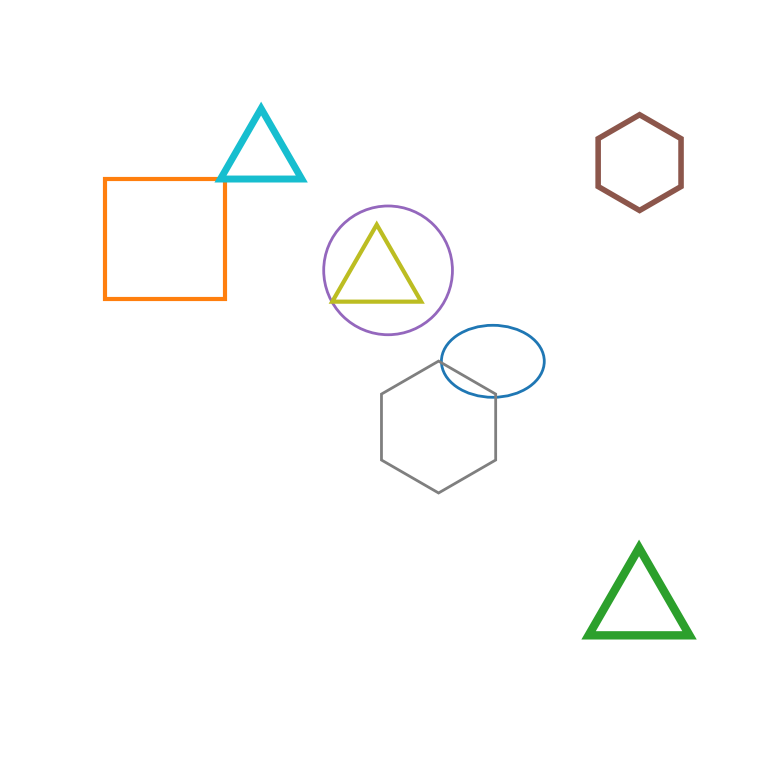[{"shape": "oval", "thickness": 1, "radius": 0.33, "center": [0.64, 0.531]}, {"shape": "square", "thickness": 1.5, "radius": 0.39, "center": [0.214, 0.689]}, {"shape": "triangle", "thickness": 3, "radius": 0.38, "center": [0.83, 0.213]}, {"shape": "circle", "thickness": 1, "radius": 0.42, "center": [0.504, 0.649]}, {"shape": "hexagon", "thickness": 2, "radius": 0.31, "center": [0.831, 0.789]}, {"shape": "hexagon", "thickness": 1, "radius": 0.43, "center": [0.57, 0.445]}, {"shape": "triangle", "thickness": 1.5, "radius": 0.33, "center": [0.489, 0.642]}, {"shape": "triangle", "thickness": 2.5, "radius": 0.3, "center": [0.339, 0.798]}]